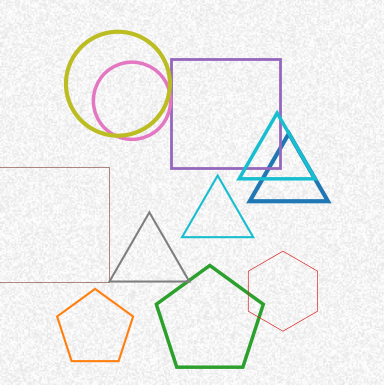[{"shape": "triangle", "thickness": 3, "radius": 0.59, "center": [0.75, 0.536]}, {"shape": "pentagon", "thickness": 1.5, "radius": 0.52, "center": [0.247, 0.146]}, {"shape": "pentagon", "thickness": 2.5, "radius": 0.73, "center": [0.545, 0.164]}, {"shape": "hexagon", "thickness": 0.5, "radius": 0.52, "center": [0.735, 0.244]}, {"shape": "square", "thickness": 2, "radius": 0.71, "center": [0.585, 0.705]}, {"shape": "square", "thickness": 0.5, "radius": 0.74, "center": [0.133, 0.416]}, {"shape": "circle", "thickness": 2.5, "radius": 0.5, "center": [0.343, 0.738]}, {"shape": "triangle", "thickness": 1.5, "radius": 0.6, "center": [0.388, 0.329]}, {"shape": "circle", "thickness": 3, "radius": 0.68, "center": [0.306, 0.783]}, {"shape": "triangle", "thickness": 1.5, "radius": 0.53, "center": [0.565, 0.437]}, {"shape": "triangle", "thickness": 2.5, "radius": 0.57, "center": [0.72, 0.592]}]